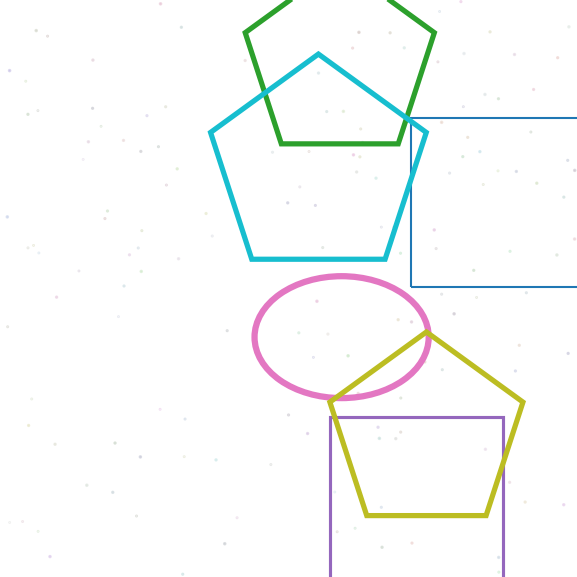[{"shape": "square", "thickness": 1, "radius": 0.73, "center": [0.858, 0.649]}, {"shape": "pentagon", "thickness": 2.5, "radius": 0.86, "center": [0.588, 0.889]}, {"shape": "square", "thickness": 1.5, "radius": 0.75, "center": [0.721, 0.127]}, {"shape": "oval", "thickness": 3, "radius": 0.75, "center": [0.592, 0.415]}, {"shape": "pentagon", "thickness": 2.5, "radius": 0.88, "center": [0.738, 0.249]}, {"shape": "pentagon", "thickness": 2.5, "radius": 0.98, "center": [0.551, 0.709]}]